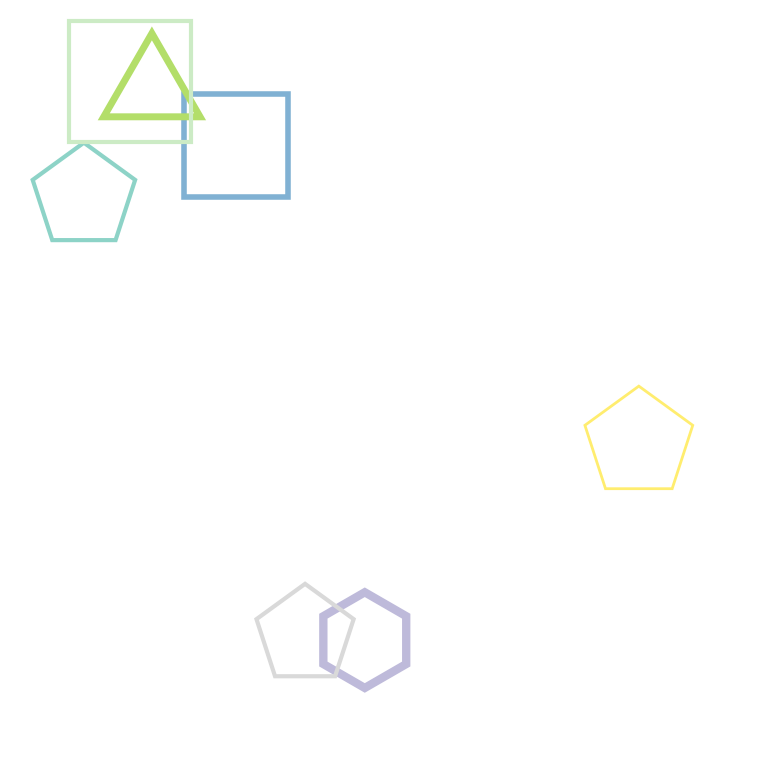[{"shape": "pentagon", "thickness": 1.5, "radius": 0.35, "center": [0.109, 0.745]}, {"shape": "hexagon", "thickness": 3, "radius": 0.31, "center": [0.474, 0.169]}, {"shape": "square", "thickness": 2, "radius": 0.34, "center": [0.306, 0.811]}, {"shape": "triangle", "thickness": 2.5, "radius": 0.36, "center": [0.197, 0.884]}, {"shape": "pentagon", "thickness": 1.5, "radius": 0.33, "center": [0.396, 0.175]}, {"shape": "square", "thickness": 1.5, "radius": 0.4, "center": [0.169, 0.894]}, {"shape": "pentagon", "thickness": 1, "radius": 0.37, "center": [0.83, 0.425]}]